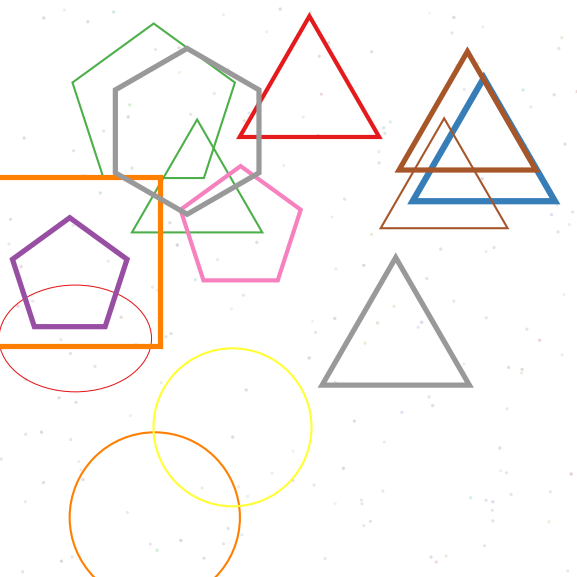[{"shape": "triangle", "thickness": 2, "radius": 0.7, "center": [0.536, 0.832]}, {"shape": "oval", "thickness": 0.5, "radius": 0.66, "center": [0.13, 0.413]}, {"shape": "triangle", "thickness": 3, "radius": 0.71, "center": [0.838, 0.722]}, {"shape": "triangle", "thickness": 1, "radius": 0.65, "center": [0.341, 0.662]}, {"shape": "pentagon", "thickness": 1, "radius": 0.74, "center": [0.266, 0.811]}, {"shape": "pentagon", "thickness": 2.5, "radius": 0.52, "center": [0.121, 0.518]}, {"shape": "circle", "thickness": 1, "radius": 0.74, "center": [0.268, 0.103]}, {"shape": "square", "thickness": 2.5, "radius": 0.73, "center": [0.131, 0.546]}, {"shape": "circle", "thickness": 1, "radius": 0.68, "center": [0.403, 0.259]}, {"shape": "triangle", "thickness": 1, "radius": 0.63, "center": [0.769, 0.667]}, {"shape": "triangle", "thickness": 2.5, "radius": 0.68, "center": [0.809, 0.773]}, {"shape": "pentagon", "thickness": 2, "radius": 0.55, "center": [0.417, 0.602]}, {"shape": "hexagon", "thickness": 2.5, "radius": 0.72, "center": [0.324, 0.772]}, {"shape": "triangle", "thickness": 2.5, "radius": 0.74, "center": [0.685, 0.406]}]